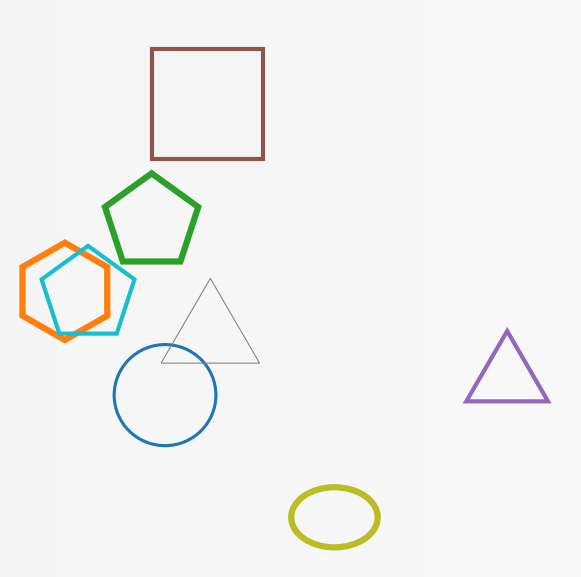[{"shape": "circle", "thickness": 1.5, "radius": 0.44, "center": [0.284, 0.315]}, {"shape": "hexagon", "thickness": 3, "radius": 0.42, "center": [0.112, 0.495]}, {"shape": "pentagon", "thickness": 3, "radius": 0.42, "center": [0.261, 0.615]}, {"shape": "triangle", "thickness": 2, "radius": 0.41, "center": [0.873, 0.345]}, {"shape": "square", "thickness": 2, "radius": 0.48, "center": [0.357, 0.819]}, {"shape": "triangle", "thickness": 0.5, "radius": 0.49, "center": [0.362, 0.419]}, {"shape": "oval", "thickness": 3, "radius": 0.37, "center": [0.575, 0.103]}, {"shape": "pentagon", "thickness": 2, "radius": 0.42, "center": [0.151, 0.489]}]